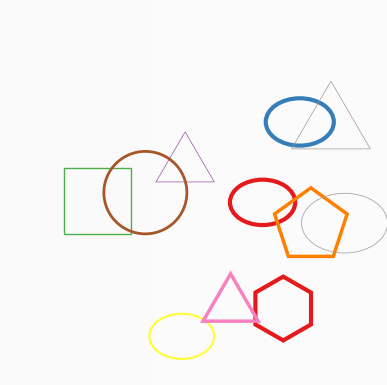[{"shape": "hexagon", "thickness": 3, "radius": 0.41, "center": [0.731, 0.199]}, {"shape": "oval", "thickness": 3, "radius": 0.42, "center": [0.678, 0.474]}, {"shape": "oval", "thickness": 3, "radius": 0.44, "center": [0.774, 0.683]}, {"shape": "square", "thickness": 1, "radius": 0.43, "center": [0.252, 0.478]}, {"shape": "triangle", "thickness": 0.5, "radius": 0.43, "center": [0.478, 0.571]}, {"shape": "pentagon", "thickness": 2.5, "radius": 0.49, "center": [0.802, 0.414]}, {"shape": "oval", "thickness": 1.5, "radius": 0.42, "center": [0.469, 0.126]}, {"shape": "circle", "thickness": 2, "radius": 0.54, "center": [0.375, 0.5]}, {"shape": "triangle", "thickness": 2.5, "radius": 0.41, "center": [0.595, 0.207]}, {"shape": "triangle", "thickness": 0.5, "radius": 0.59, "center": [0.854, 0.672]}, {"shape": "oval", "thickness": 0.5, "radius": 0.55, "center": [0.889, 0.42]}]